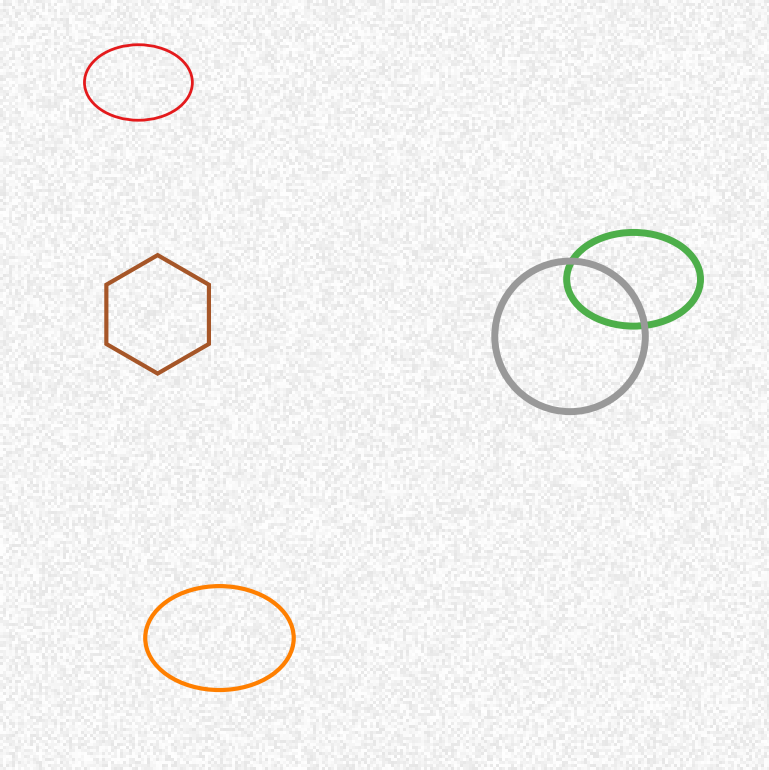[{"shape": "oval", "thickness": 1, "radius": 0.35, "center": [0.18, 0.893]}, {"shape": "oval", "thickness": 2.5, "radius": 0.43, "center": [0.823, 0.637]}, {"shape": "oval", "thickness": 1.5, "radius": 0.48, "center": [0.285, 0.171]}, {"shape": "hexagon", "thickness": 1.5, "radius": 0.38, "center": [0.205, 0.592]}, {"shape": "circle", "thickness": 2.5, "radius": 0.49, "center": [0.74, 0.563]}]